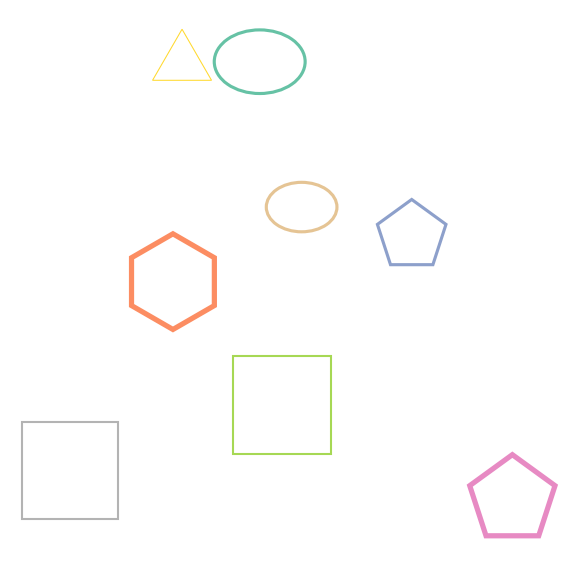[{"shape": "oval", "thickness": 1.5, "radius": 0.39, "center": [0.45, 0.892]}, {"shape": "hexagon", "thickness": 2.5, "radius": 0.41, "center": [0.299, 0.511]}, {"shape": "pentagon", "thickness": 1.5, "radius": 0.31, "center": [0.713, 0.591]}, {"shape": "pentagon", "thickness": 2.5, "radius": 0.39, "center": [0.887, 0.134]}, {"shape": "square", "thickness": 1, "radius": 0.43, "center": [0.488, 0.298]}, {"shape": "triangle", "thickness": 0.5, "radius": 0.29, "center": [0.315, 0.89]}, {"shape": "oval", "thickness": 1.5, "radius": 0.31, "center": [0.522, 0.641]}, {"shape": "square", "thickness": 1, "radius": 0.42, "center": [0.122, 0.184]}]